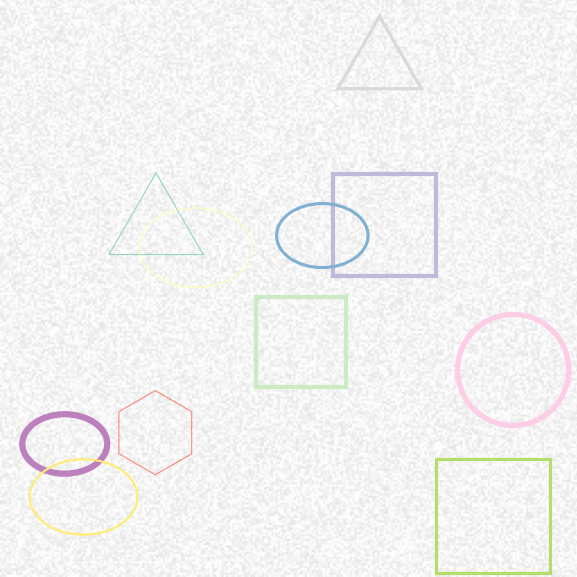[{"shape": "triangle", "thickness": 0.5, "radius": 0.47, "center": [0.27, 0.605]}, {"shape": "oval", "thickness": 0.5, "radius": 0.49, "center": [0.338, 0.57]}, {"shape": "square", "thickness": 2, "radius": 0.44, "center": [0.666, 0.609]}, {"shape": "hexagon", "thickness": 0.5, "radius": 0.36, "center": [0.269, 0.25]}, {"shape": "oval", "thickness": 1.5, "radius": 0.4, "center": [0.558, 0.591]}, {"shape": "square", "thickness": 1.5, "radius": 0.49, "center": [0.853, 0.106]}, {"shape": "circle", "thickness": 2.5, "radius": 0.48, "center": [0.889, 0.359]}, {"shape": "triangle", "thickness": 1.5, "radius": 0.42, "center": [0.657, 0.887]}, {"shape": "oval", "thickness": 3, "radius": 0.37, "center": [0.112, 0.23]}, {"shape": "square", "thickness": 2, "radius": 0.39, "center": [0.521, 0.407]}, {"shape": "oval", "thickness": 1, "radius": 0.47, "center": [0.145, 0.139]}]